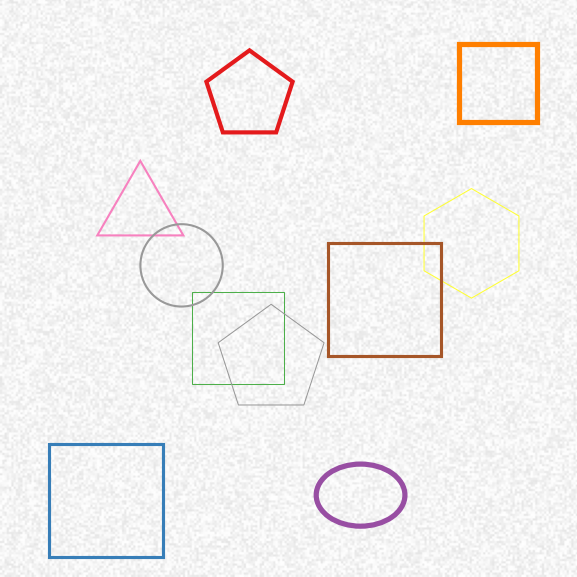[{"shape": "pentagon", "thickness": 2, "radius": 0.39, "center": [0.432, 0.833]}, {"shape": "square", "thickness": 1.5, "radius": 0.49, "center": [0.183, 0.132]}, {"shape": "square", "thickness": 0.5, "radius": 0.4, "center": [0.413, 0.414]}, {"shape": "oval", "thickness": 2.5, "radius": 0.38, "center": [0.624, 0.142]}, {"shape": "square", "thickness": 2.5, "radius": 0.34, "center": [0.862, 0.855]}, {"shape": "hexagon", "thickness": 0.5, "radius": 0.47, "center": [0.816, 0.578]}, {"shape": "square", "thickness": 1.5, "radius": 0.49, "center": [0.666, 0.481]}, {"shape": "triangle", "thickness": 1, "radius": 0.43, "center": [0.243, 0.635]}, {"shape": "pentagon", "thickness": 0.5, "radius": 0.48, "center": [0.47, 0.376]}, {"shape": "circle", "thickness": 1, "radius": 0.36, "center": [0.314, 0.54]}]